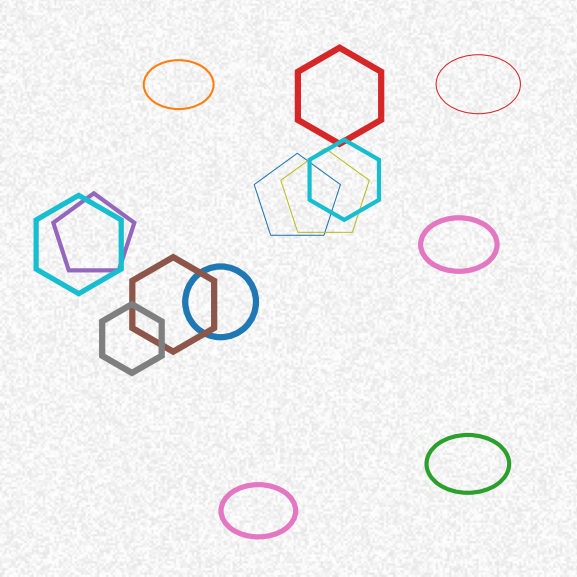[{"shape": "pentagon", "thickness": 0.5, "radius": 0.39, "center": [0.515, 0.655]}, {"shape": "circle", "thickness": 3, "radius": 0.31, "center": [0.382, 0.476]}, {"shape": "oval", "thickness": 1, "radius": 0.3, "center": [0.309, 0.853]}, {"shape": "oval", "thickness": 2, "radius": 0.36, "center": [0.81, 0.196]}, {"shape": "hexagon", "thickness": 3, "radius": 0.42, "center": [0.588, 0.833]}, {"shape": "oval", "thickness": 0.5, "radius": 0.36, "center": [0.828, 0.853]}, {"shape": "pentagon", "thickness": 2, "radius": 0.37, "center": [0.162, 0.591]}, {"shape": "hexagon", "thickness": 3, "radius": 0.41, "center": [0.3, 0.472]}, {"shape": "oval", "thickness": 2.5, "radius": 0.32, "center": [0.447, 0.115]}, {"shape": "oval", "thickness": 2.5, "radius": 0.33, "center": [0.795, 0.576]}, {"shape": "hexagon", "thickness": 3, "radius": 0.3, "center": [0.228, 0.413]}, {"shape": "pentagon", "thickness": 0.5, "radius": 0.4, "center": [0.563, 0.662]}, {"shape": "hexagon", "thickness": 2.5, "radius": 0.43, "center": [0.136, 0.576]}, {"shape": "hexagon", "thickness": 2, "radius": 0.35, "center": [0.596, 0.688]}]